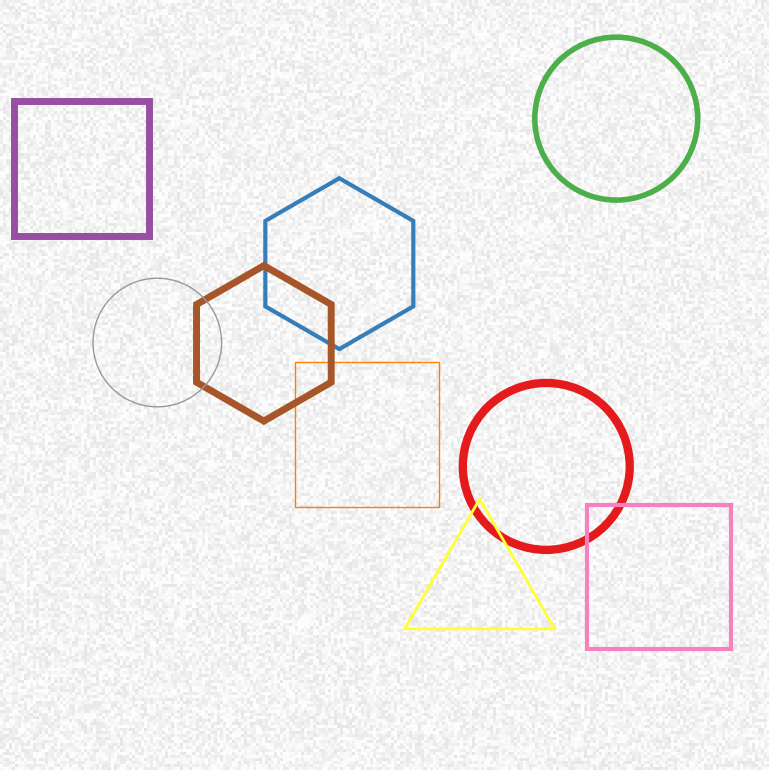[{"shape": "circle", "thickness": 3, "radius": 0.54, "center": [0.709, 0.394]}, {"shape": "hexagon", "thickness": 1.5, "radius": 0.55, "center": [0.441, 0.658]}, {"shape": "circle", "thickness": 2, "radius": 0.53, "center": [0.8, 0.846]}, {"shape": "square", "thickness": 2.5, "radius": 0.44, "center": [0.105, 0.781]}, {"shape": "square", "thickness": 0.5, "radius": 0.47, "center": [0.477, 0.436]}, {"shape": "triangle", "thickness": 1, "radius": 0.56, "center": [0.623, 0.239]}, {"shape": "hexagon", "thickness": 2.5, "radius": 0.5, "center": [0.343, 0.554]}, {"shape": "square", "thickness": 1.5, "radius": 0.47, "center": [0.856, 0.25]}, {"shape": "circle", "thickness": 0.5, "radius": 0.42, "center": [0.204, 0.555]}]